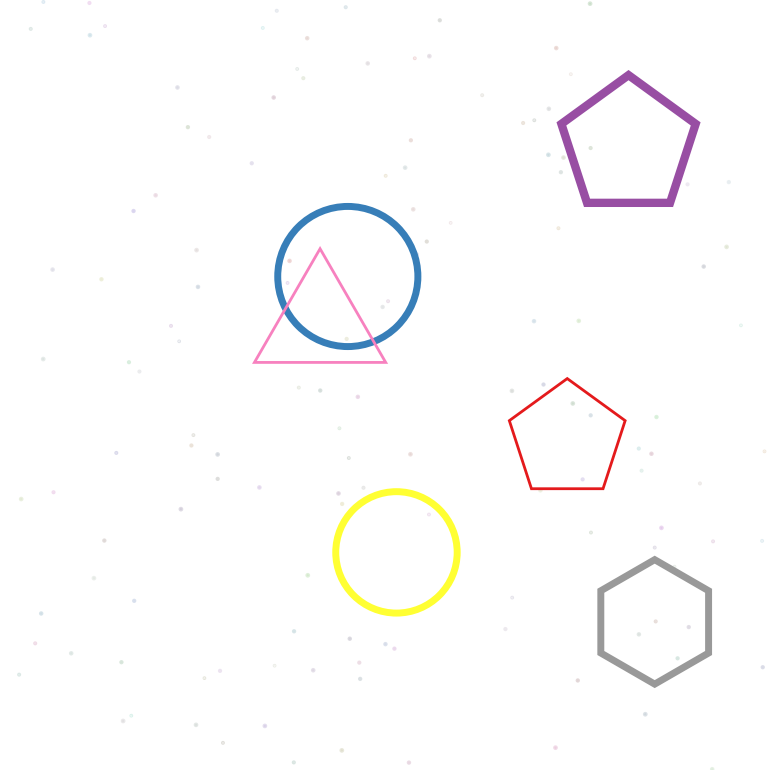[{"shape": "pentagon", "thickness": 1, "radius": 0.4, "center": [0.737, 0.429]}, {"shape": "circle", "thickness": 2.5, "radius": 0.45, "center": [0.452, 0.641]}, {"shape": "pentagon", "thickness": 3, "radius": 0.46, "center": [0.816, 0.811]}, {"shape": "circle", "thickness": 2.5, "radius": 0.39, "center": [0.515, 0.283]}, {"shape": "triangle", "thickness": 1, "radius": 0.49, "center": [0.416, 0.579]}, {"shape": "hexagon", "thickness": 2.5, "radius": 0.4, "center": [0.85, 0.192]}]